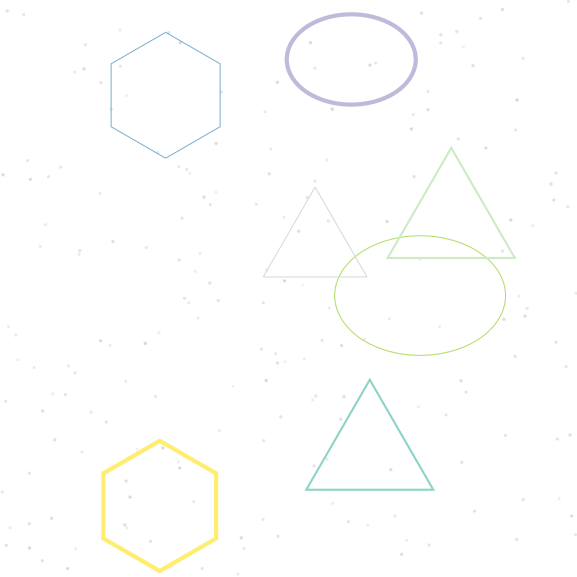[{"shape": "triangle", "thickness": 1, "radius": 0.63, "center": [0.64, 0.215]}, {"shape": "oval", "thickness": 2, "radius": 0.56, "center": [0.608, 0.896]}, {"shape": "hexagon", "thickness": 0.5, "radius": 0.54, "center": [0.287, 0.834]}, {"shape": "oval", "thickness": 0.5, "radius": 0.74, "center": [0.727, 0.487]}, {"shape": "triangle", "thickness": 0.5, "radius": 0.52, "center": [0.546, 0.571]}, {"shape": "triangle", "thickness": 1, "radius": 0.64, "center": [0.781, 0.616]}, {"shape": "hexagon", "thickness": 2, "radius": 0.56, "center": [0.277, 0.123]}]